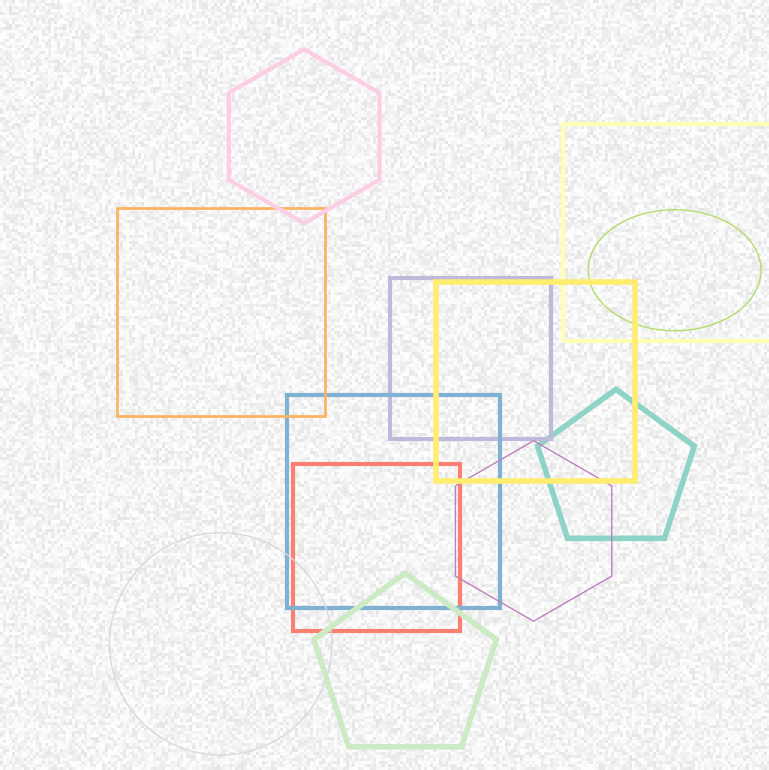[{"shape": "pentagon", "thickness": 2, "radius": 0.54, "center": [0.8, 0.387]}, {"shape": "square", "thickness": 1.5, "radius": 0.71, "center": [0.872, 0.699]}, {"shape": "square", "thickness": 1.5, "radius": 0.52, "center": [0.611, 0.534]}, {"shape": "square", "thickness": 1.5, "radius": 0.54, "center": [0.489, 0.289]}, {"shape": "square", "thickness": 1.5, "radius": 0.69, "center": [0.511, 0.349]}, {"shape": "square", "thickness": 1, "radius": 0.68, "center": [0.287, 0.594]}, {"shape": "oval", "thickness": 0.5, "radius": 0.56, "center": [0.876, 0.649]}, {"shape": "hexagon", "thickness": 1.5, "radius": 0.56, "center": [0.395, 0.823]}, {"shape": "circle", "thickness": 0.5, "radius": 0.72, "center": [0.287, 0.164]}, {"shape": "hexagon", "thickness": 0.5, "radius": 0.59, "center": [0.693, 0.31]}, {"shape": "pentagon", "thickness": 2, "radius": 0.62, "center": [0.526, 0.131]}, {"shape": "square", "thickness": 2, "radius": 0.65, "center": [0.695, 0.505]}]